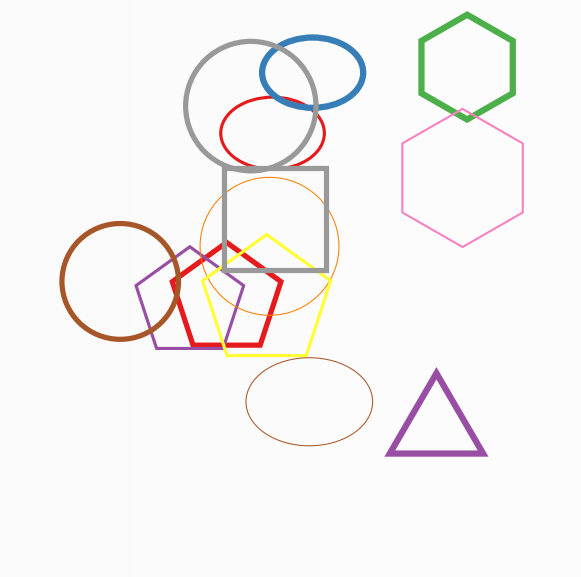[{"shape": "pentagon", "thickness": 2.5, "radius": 0.49, "center": [0.39, 0.481]}, {"shape": "oval", "thickness": 1.5, "radius": 0.45, "center": [0.469, 0.768]}, {"shape": "oval", "thickness": 3, "radius": 0.43, "center": [0.538, 0.873]}, {"shape": "hexagon", "thickness": 3, "radius": 0.45, "center": [0.804, 0.883]}, {"shape": "triangle", "thickness": 3, "radius": 0.46, "center": [0.751, 0.26]}, {"shape": "pentagon", "thickness": 1.5, "radius": 0.49, "center": [0.327, 0.475]}, {"shape": "circle", "thickness": 0.5, "radius": 0.6, "center": [0.464, 0.573]}, {"shape": "pentagon", "thickness": 1.5, "radius": 0.58, "center": [0.459, 0.477]}, {"shape": "oval", "thickness": 0.5, "radius": 0.54, "center": [0.532, 0.303]}, {"shape": "circle", "thickness": 2.5, "radius": 0.5, "center": [0.207, 0.512]}, {"shape": "hexagon", "thickness": 1, "radius": 0.6, "center": [0.796, 0.691]}, {"shape": "square", "thickness": 2.5, "radius": 0.44, "center": [0.473, 0.62]}, {"shape": "circle", "thickness": 2.5, "radius": 0.56, "center": [0.432, 0.815]}]